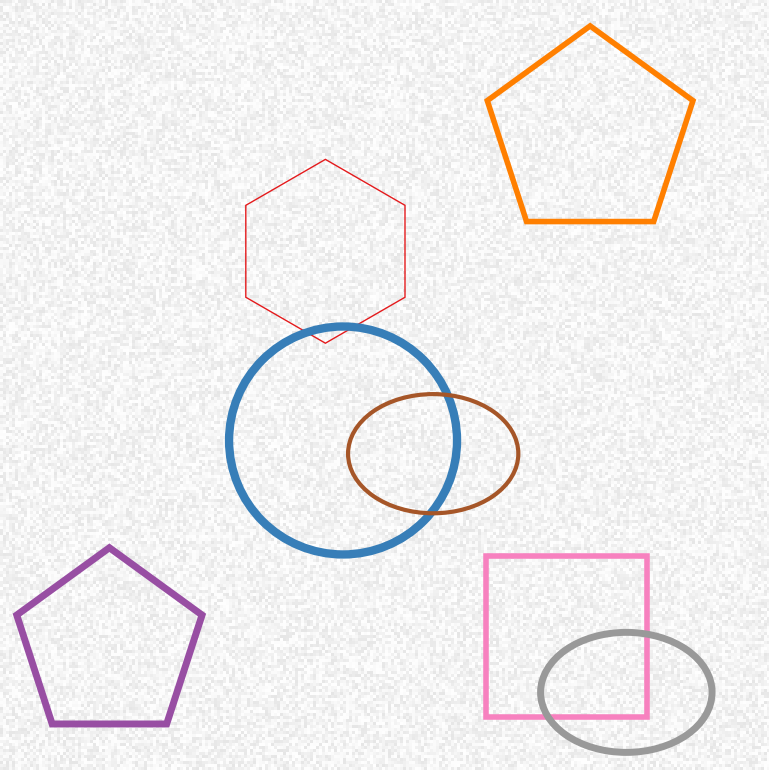[{"shape": "hexagon", "thickness": 0.5, "radius": 0.6, "center": [0.423, 0.674]}, {"shape": "circle", "thickness": 3, "radius": 0.74, "center": [0.446, 0.428]}, {"shape": "pentagon", "thickness": 2.5, "radius": 0.63, "center": [0.142, 0.162]}, {"shape": "pentagon", "thickness": 2, "radius": 0.7, "center": [0.766, 0.826]}, {"shape": "oval", "thickness": 1.5, "radius": 0.55, "center": [0.563, 0.411]}, {"shape": "square", "thickness": 2, "radius": 0.52, "center": [0.736, 0.173]}, {"shape": "oval", "thickness": 2.5, "radius": 0.56, "center": [0.813, 0.101]}]